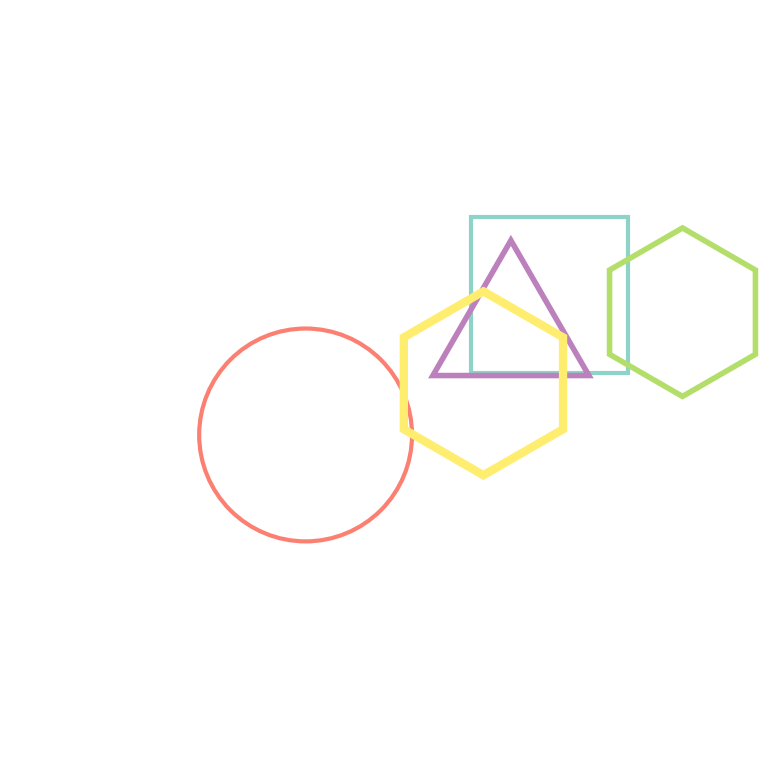[{"shape": "square", "thickness": 1.5, "radius": 0.51, "center": [0.713, 0.616]}, {"shape": "circle", "thickness": 1.5, "radius": 0.69, "center": [0.397, 0.435]}, {"shape": "hexagon", "thickness": 2, "radius": 0.55, "center": [0.886, 0.595]}, {"shape": "triangle", "thickness": 2, "radius": 0.58, "center": [0.664, 0.571]}, {"shape": "hexagon", "thickness": 3, "radius": 0.6, "center": [0.628, 0.502]}]